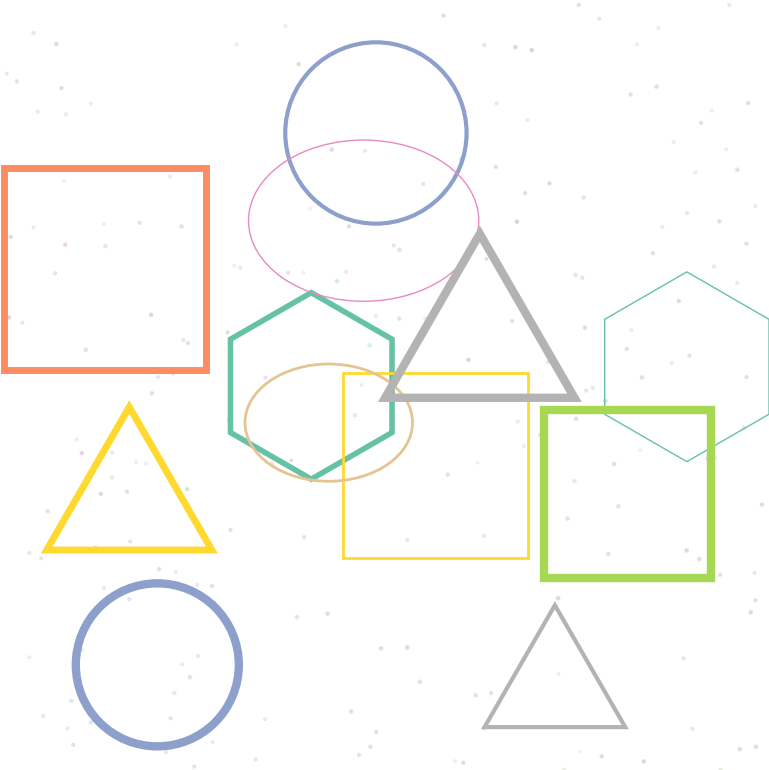[{"shape": "hexagon", "thickness": 2, "radius": 0.61, "center": [0.404, 0.499]}, {"shape": "hexagon", "thickness": 0.5, "radius": 0.62, "center": [0.892, 0.524]}, {"shape": "square", "thickness": 2.5, "radius": 0.66, "center": [0.136, 0.651]}, {"shape": "circle", "thickness": 3, "radius": 0.53, "center": [0.204, 0.137]}, {"shape": "circle", "thickness": 1.5, "radius": 0.59, "center": [0.488, 0.827]}, {"shape": "oval", "thickness": 0.5, "radius": 0.75, "center": [0.472, 0.713]}, {"shape": "square", "thickness": 3, "radius": 0.54, "center": [0.815, 0.359]}, {"shape": "square", "thickness": 1, "radius": 0.6, "center": [0.565, 0.395]}, {"shape": "triangle", "thickness": 2.5, "radius": 0.62, "center": [0.168, 0.348]}, {"shape": "oval", "thickness": 1, "radius": 0.54, "center": [0.427, 0.451]}, {"shape": "triangle", "thickness": 1.5, "radius": 0.53, "center": [0.721, 0.108]}, {"shape": "triangle", "thickness": 3, "radius": 0.71, "center": [0.623, 0.554]}]